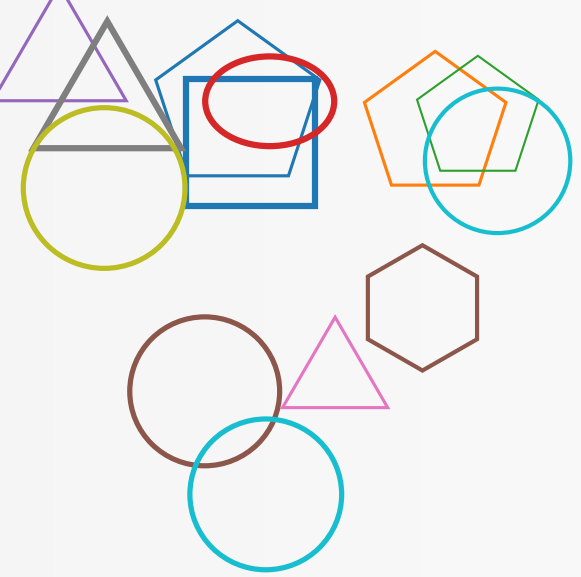[{"shape": "square", "thickness": 3, "radius": 0.55, "center": [0.431, 0.753]}, {"shape": "pentagon", "thickness": 1.5, "radius": 0.74, "center": [0.409, 0.815]}, {"shape": "pentagon", "thickness": 1.5, "radius": 0.64, "center": [0.749, 0.782]}, {"shape": "pentagon", "thickness": 1, "radius": 0.55, "center": [0.822, 0.792]}, {"shape": "oval", "thickness": 3, "radius": 0.55, "center": [0.464, 0.824]}, {"shape": "triangle", "thickness": 1.5, "radius": 0.66, "center": [0.102, 0.891]}, {"shape": "hexagon", "thickness": 2, "radius": 0.54, "center": [0.727, 0.466]}, {"shape": "circle", "thickness": 2.5, "radius": 0.64, "center": [0.352, 0.322]}, {"shape": "triangle", "thickness": 1.5, "radius": 0.52, "center": [0.577, 0.345]}, {"shape": "triangle", "thickness": 3, "radius": 0.73, "center": [0.185, 0.816]}, {"shape": "circle", "thickness": 2.5, "radius": 0.7, "center": [0.179, 0.674]}, {"shape": "circle", "thickness": 2, "radius": 0.63, "center": [0.856, 0.721]}, {"shape": "circle", "thickness": 2.5, "radius": 0.65, "center": [0.457, 0.143]}]